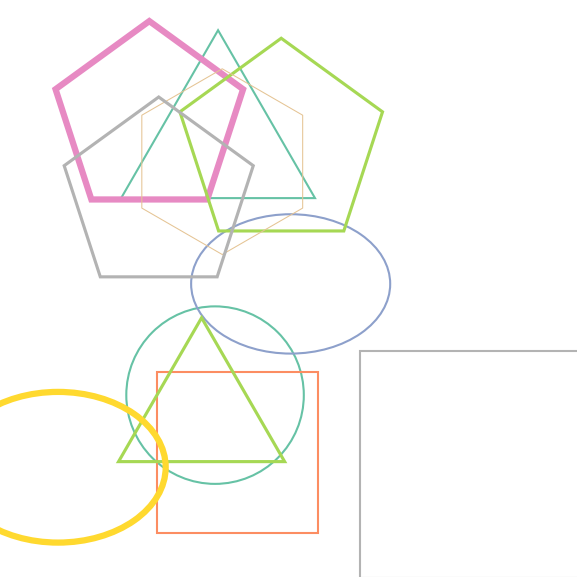[{"shape": "triangle", "thickness": 1, "radius": 0.97, "center": [0.378, 0.753]}, {"shape": "circle", "thickness": 1, "radius": 0.77, "center": [0.372, 0.315]}, {"shape": "square", "thickness": 1, "radius": 0.7, "center": [0.412, 0.215]}, {"shape": "oval", "thickness": 1, "radius": 0.86, "center": [0.503, 0.508]}, {"shape": "pentagon", "thickness": 3, "radius": 0.85, "center": [0.259, 0.792]}, {"shape": "triangle", "thickness": 1.5, "radius": 0.83, "center": [0.349, 0.283]}, {"shape": "pentagon", "thickness": 1.5, "radius": 0.92, "center": [0.487, 0.748]}, {"shape": "oval", "thickness": 3, "radius": 0.93, "center": [0.101, 0.19]}, {"shape": "hexagon", "thickness": 0.5, "radius": 0.8, "center": [0.385, 0.719]}, {"shape": "pentagon", "thickness": 1.5, "radius": 0.86, "center": [0.275, 0.659]}, {"shape": "square", "thickness": 1, "radius": 0.98, "center": [0.819, 0.195]}]